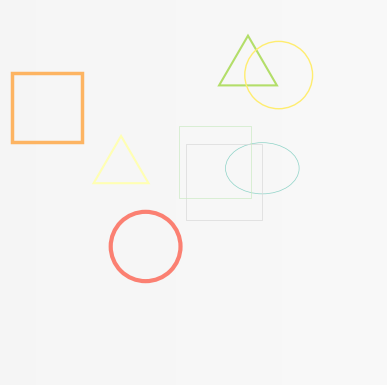[{"shape": "oval", "thickness": 0.5, "radius": 0.48, "center": [0.677, 0.563]}, {"shape": "triangle", "thickness": 1.5, "radius": 0.41, "center": [0.312, 0.565]}, {"shape": "circle", "thickness": 3, "radius": 0.45, "center": [0.376, 0.36]}, {"shape": "square", "thickness": 2.5, "radius": 0.45, "center": [0.122, 0.721]}, {"shape": "triangle", "thickness": 1.5, "radius": 0.43, "center": [0.64, 0.821]}, {"shape": "square", "thickness": 0.5, "radius": 0.49, "center": [0.578, 0.527]}, {"shape": "square", "thickness": 0.5, "radius": 0.46, "center": [0.555, 0.58]}, {"shape": "circle", "thickness": 1, "radius": 0.44, "center": [0.719, 0.805]}]